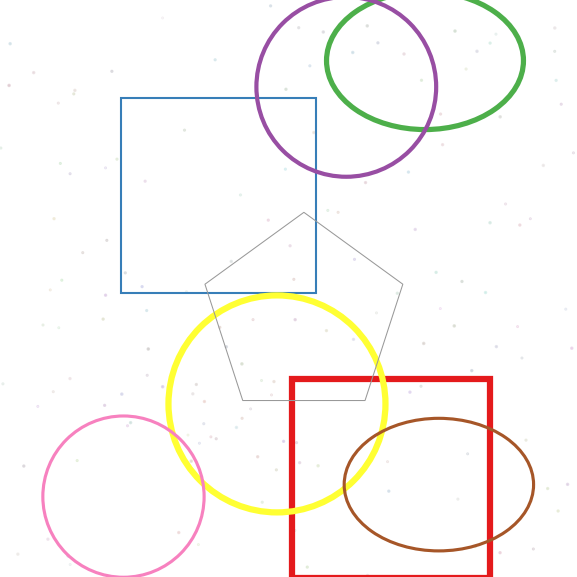[{"shape": "square", "thickness": 3, "radius": 0.86, "center": [0.677, 0.171]}, {"shape": "square", "thickness": 1, "radius": 0.84, "center": [0.378, 0.661]}, {"shape": "oval", "thickness": 2.5, "radius": 0.85, "center": [0.736, 0.894]}, {"shape": "circle", "thickness": 2, "radius": 0.78, "center": [0.6, 0.849]}, {"shape": "circle", "thickness": 3, "radius": 0.94, "center": [0.48, 0.3]}, {"shape": "oval", "thickness": 1.5, "radius": 0.82, "center": [0.76, 0.16]}, {"shape": "circle", "thickness": 1.5, "radius": 0.7, "center": [0.214, 0.139]}, {"shape": "pentagon", "thickness": 0.5, "radius": 0.9, "center": [0.526, 0.451]}]